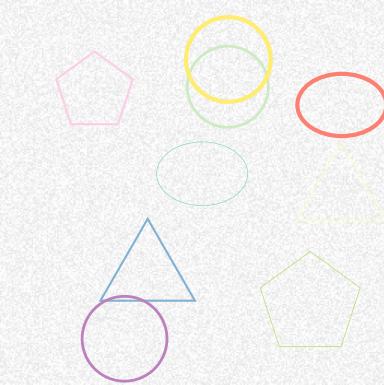[{"shape": "oval", "thickness": 0.5, "radius": 0.59, "center": [0.525, 0.549]}, {"shape": "triangle", "thickness": 0.5, "radius": 0.67, "center": [0.886, 0.496]}, {"shape": "oval", "thickness": 3, "radius": 0.58, "center": [0.888, 0.727]}, {"shape": "triangle", "thickness": 1.5, "radius": 0.71, "center": [0.384, 0.29]}, {"shape": "pentagon", "thickness": 0.5, "radius": 0.68, "center": [0.806, 0.21]}, {"shape": "pentagon", "thickness": 1.5, "radius": 0.52, "center": [0.245, 0.762]}, {"shape": "circle", "thickness": 2, "radius": 0.55, "center": [0.323, 0.12]}, {"shape": "circle", "thickness": 2, "radius": 0.53, "center": [0.592, 0.775]}, {"shape": "circle", "thickness": 3, "radius": 0.55, "center": [0.593, 0.845]}]